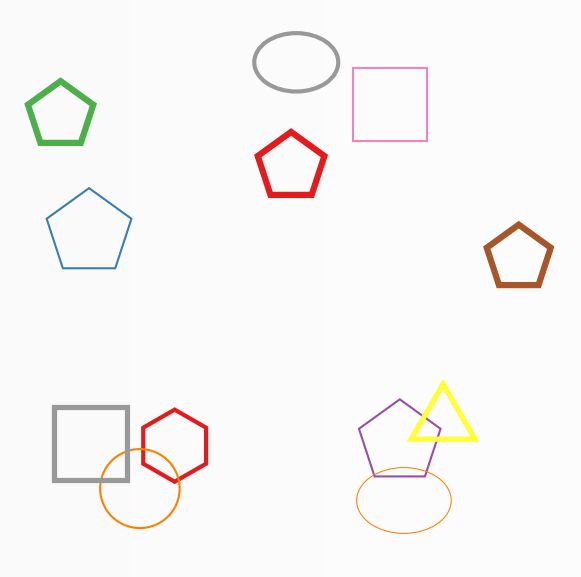[{"shape": "pentagon", "thickness": 3, "radius": 0.3, "center": [0.501, 0.71]}, {"shape": "hexagon", "thickness": 2, "radius": 0.31, "center": [0.3, 0.227]}, {"shape": "pentagon", "thickness": 1, "radius": 0.38, "center": [0.153, 0.597]}, {"shape": "pentagon", "thickness": 3, "radius": 0.3, "center": [0.104, 0.8]}, {"shape": "pentagon", "thickness": 1, "radius": 0.37, "center": [0.688, 0.234]}, {"shape": "circle", "thickness": 1, "radius": 0.34, "center": [0.241, 0.153]}, {"shape": "oval", "thickness": 0.5, "radius": 0.41, "center": [0.695, 0.133]}, {"shape": "triangle", "thickness": 2.5, "radius": 0.32, "center": [0.762, 0.27]}, {"shape": "pentagon", "thickness": 3, "radius": 0.29, "center": [0.892, 0.552]}, {"shape": "square", "thickness": 1, "radius": 0.32, "center": [0.671, 0.818]}, {"shape": "oval", "thickness": 2, "radius": 0.36, "center": [0.51, 0.891]}, {"shape": "square", "thickness": 2.5, "radius": 0.32, "center": [0.155, 0.232]}]